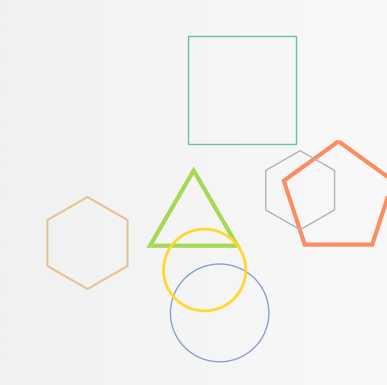[{"shape": "square", "thickness": 1, "radius": 0.7, "center": [0.624, 0.765]}, {"shape": "pentagon", "thickness": 3, "radius": 0.74, "center": [0.873, 0.485]}, {"shape": "circle", "thickness": 1, "radius": 0.64, "center": [0.567, 0.187]}, {"shape": "triangle", "thickness": 3, "radius": 0.65, "center": [0.5, 0.427]}, {"shape": "circle", "thickness": 2, "radius": 0.53, "center": [0.528, 0.299]}, {"shape": "hexagon", "thickness": 1.5, "radius": 0.6, "center": [0.226, 0.369]}, {"shape": "hexagon", "thickness": 1, "radius": 0.51, "center": [0.775, 0.506]}]